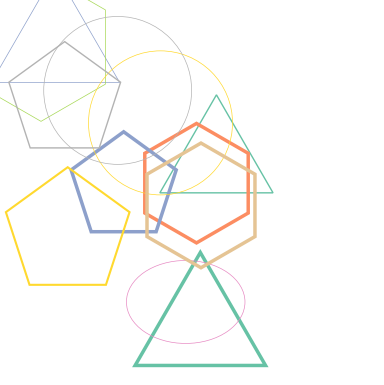[{"shape": "triangle", "thickness": 2.5, "radius": 0.98, "center": [0.52, 0.149]}, {"shape": "triangle", "thickness": 1, "radius": 0.85, "center": [0.562, 0.584]}, {"shape": "hexagon", "thickness": 2.5, "radius": 0.78, "center": [0.51, 0.524]}, {"shape": "triangle", "thickness": 0.5, "radius": 0.96, "center": [0.144, 0.882]}, {"shape": "pentagon", "thickness": 2.5, "radius": 0.72, "center": [0.321, 0.514]}, {"shape": "oval", "thickness": 0.5, "radius": 0.77, "center": [0.482, 0.216]}, {"shape": "hexagon", "thickness": 0.5, "radius": 0.97, "center": [0.106, 0.878]}, {"shape": "pentagon", "thickness": 1.5, "radius": 0.84, "center": [0.176, 0.397]}, {"shape": "circle", "thickness": 0.5, "radius": 0.94, "center": [0.417, 0.681]}, {"shape": "hexagon", "thickness": 2.5, "radius": 0.81, "center": [0.522, 0.466]}, {"shape": "circle", "thickness": 0.5, "radius": 0.96, "center": [0.306, 0.765]}, {"shape": "pentagon", "thickness": 1, "radius": 0.76, "center": [0.168, 0.739]}]